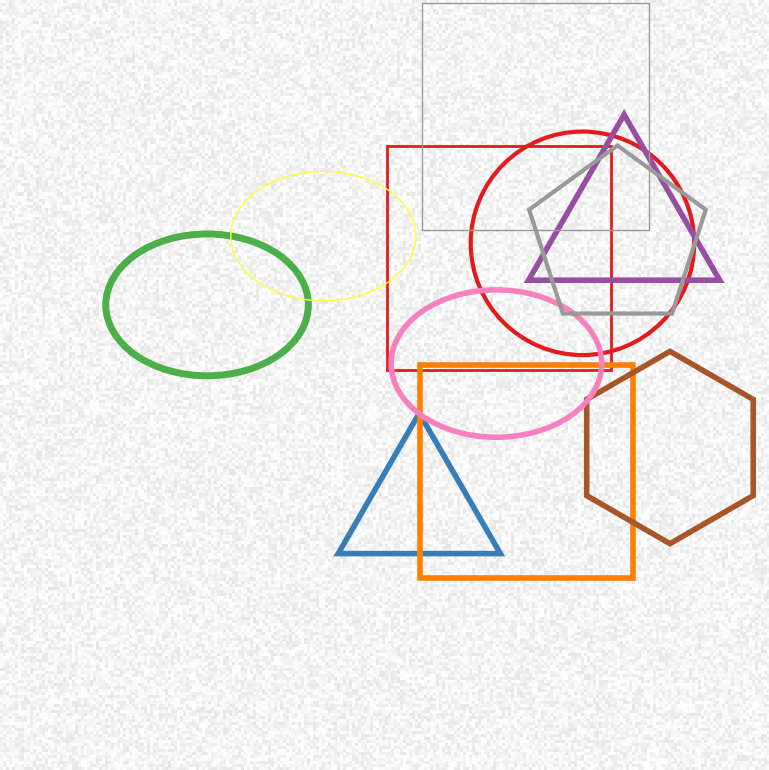[{"shape": "circle", "thickness": 1.5, "radius": 0.73, "center": [0.756, 0.684]}, {"shape": "square", "thickness": 1, "radius": 0.73, "center": [0.648, 0.665]}, {"shape": "triangle", "thickness": 2, "radius": 0.61, "center": [0.544, 0.342]}, {"shape": "oval", "thickness": 2.5, "radius": 0.66, "center": [0.269, 0.604]}, {"shape": "triangle", "thickness": 2, "radius": 0.72, "center": [0.811, 0.708]}, {"shape": "square", "thickness": 2, "radius": 0.69, "center": [0.683, 0.388]}, {"shape": "oval", "thickness": 0.5, "radius": 0.6, "center": [0.42, 0.693]}, {"shape": "hexagon", "thickness": 2, "radius": 0.62, "center": [0.87, 0.419]}, {"shape": "oval", "thickness": 2, "radius": 0.68, "center": [0.645, 0.528]}, {"shape": "square", "thickness": 0.5, "radius": 0.74, "center": [0.695, 0.848]}, {"shape": "pentagon", "thickness": 1.5, "radius": 0.6, "center": [0.802, 0.69]}]